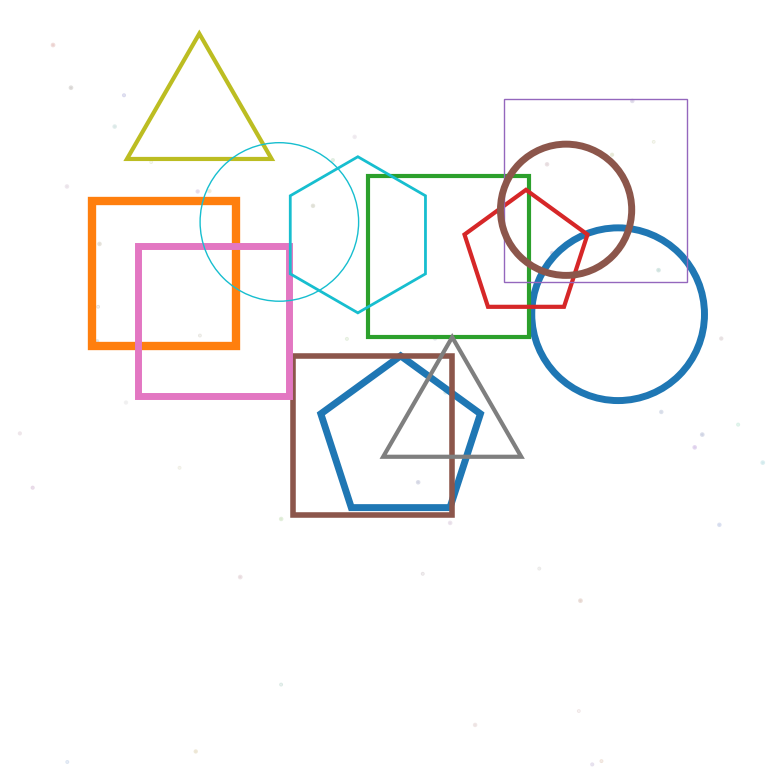[{"shape": "pentagon", "thickness": 2.5, "radius": 0.54, "center": [0.52, 0.429]}, {"shape": "circle", "thickness": 2.5, "radius": 0.56, "center": [0.803, 0.592]}, {"shape": "square", "thickness": 3, "radius": 0.47, "center": [0.213, 0.645]}, {"shape": "square", "thickness": 1.5, "radius": 0.52, "center": [0.583, 0.667]}, {"shape": "pentagon", "thickness": 1.5, "radius": 0.42, "center": [0.683, 0.669]}, {"shape": "square", "thickness": 0.5, "radius": 0.59, "center": [0.773, 0.752]}, {"shape": "square", "thickness": 2, "radius": 0.52, "center": [0.484, 0.434]}, {"shape": "circle", "thickness": 2.5, "radius": 0.43, "center": [0.735, 0.728]}, {"shape": "square", "thickness": 2.5, "radius": 0.49, "center": [0.277, 0.584]}, {"shape": "triangle", "thickness": 1.5, "radius": 0.52, "center": [0.587, 0.459]}, {"shape": "triangle", "thickness": 1.5, "radius": 0.54, "center": [0.259, 0.848]}, {"shape": "hexagon", "thickness": 1, "radius": 0.51, "center": [0.465, 0.695]}, {"shape": "circle", "thickness": 0.5, "radius": 0.51, "center": [0.363, 0.712]}]